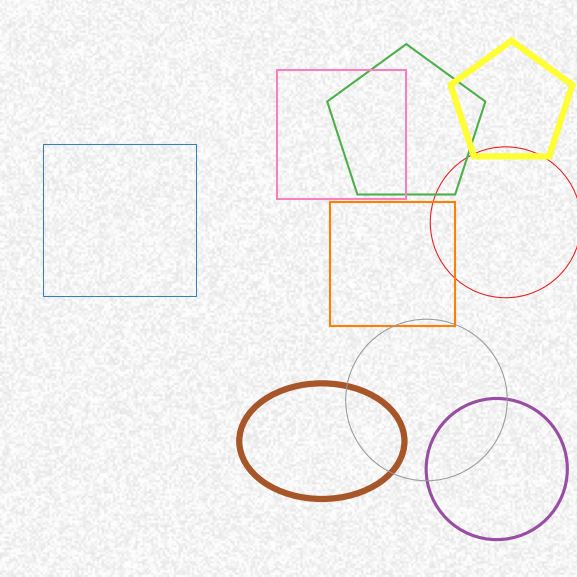[{"shape": "circle", "thickness": 0.5, "radius": 0.65, "center": [0.876, 0.614]}, {"shape": "square", "thickness": 0.5, "radius": 0.66, "center": [0.207, 0.618]}, {"shape": "pentagon", "thickness": 1, "radius": 0.72, "center": [0.704, 0.779]}, {"shape": "circle", "thickness": 1.5, "radius": 0.61, "center": [0.86, 0.187]}, {"shape": "square", "thickness": 1, "radius": 0.54, "center": [0.679, 0.542]}, {"shape": "pentagon", "thickness": 3, "radius": 0.55, "center": [0.886, 0.818]}, {"shape": "oval", "thickness": 3, "radius": 0.72, "center": [0.557, 0.235]}, {"shape": "square", "thickness": 1, "radius": 0.56, "center": [0.592, 0.766]}, {"shape": "circle", "thickness": 0.5, "radius": 0.7, "center": [0.738, 0.307]}]